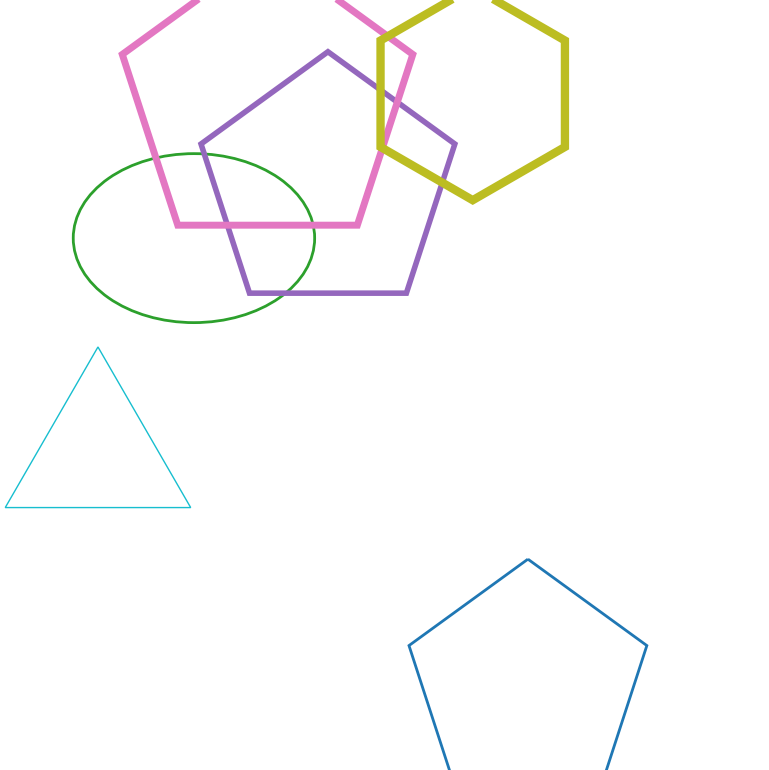[{"shape": "pentagon", "thickness": 1, "radius": 0.81, "center": [0.686, 0.111]}, {"shape": "oval", "thickness": 1, "radius": 0.78, "center": [0.252, 0.691]}, {"shape": "pentagon", "thickness": 2, "radius": 0.87, "center": [0.426, 0.759]}, {"shape": "pentagon", "thickness": 2.5, "radius": 0.99, "center": [0.347, 0.868]}, {"shape": "hexagon", "thickness": 3, "radius": 0.69, "center": [0.614, 0.878]}, {"shape": "triangle", "thickness": 0.5, "radius": 0.7, "center": [0.127, 0.41]}]